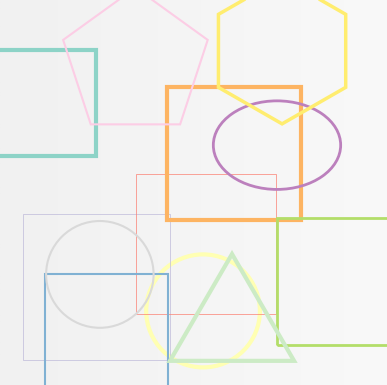[{"shape": "square", "thickness": 3, "radius": 0.69, "center": [0.109, 0.733]}, {"shape": "circle", "thickness": 3, "radius": 0.73, "center": [0.524, 0.193]}, {"shape": "square", "thickness": 0.5, "radius": 0.95, "center": [0.248, 0.255]}, {"shape": "square", "thickness": 0.5, "radius": 0.9, "center": [0.531, 0.366]}, {"shape": "square", "thickness": 1.5, "radius": 0.79, "center": [0.275, 0.131]}, {"shape": "square", "thickness": 3, "radius": 0.86, "center": [0.604, 0.602]}, {"shape": "square", "thickness": 2, "radius": 0.82, "center": [0.879, 0.27]}, {"shape": "pentagon", "thickness": 1.5, "radius": 0.98, "center": [0.349, 0.836]}, {"shape": "circle", "thickness": 1.5, "radius": 0.69, "center": [0.258, 0.287]}, {"shape": "oval", "thickness": 2, "radius": 0.82, "center": [0.715, 0.623]}, {"shape": "triangle", "thickness": 3, "radius": 0.92, "center": [0.599, 0.155]}, {"shape": "hexagon", "thickness": 2.5, "radius": 0.95, "center": [0.728, 0.868]}]